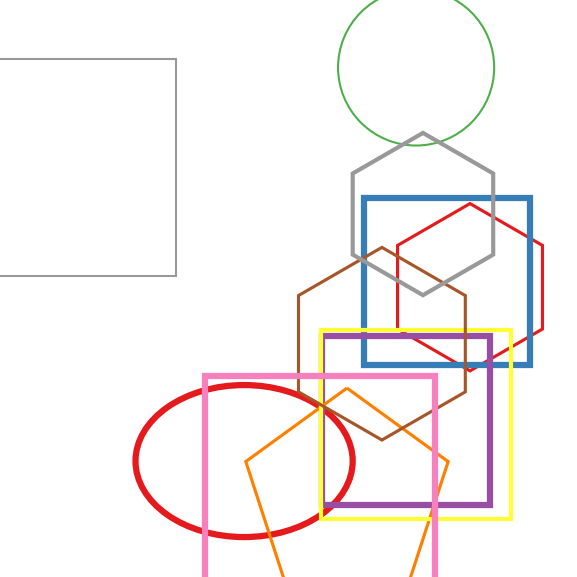[{"shape": "hexagon", "thickness": 1.5, "radius": 0.72, "center": [0.814, 0.502]}, {"shape": "oval", "thickness": 3, "radius": 0.94, "center": [0.423, 0.201]}, {"shape": "square", "thickness": 3, "radius": 0.72, "center": [0.774, 0.512]}, {"shape": "circle", "thickness": 1, "radius": 0.68, "center": [0.721, 0.882]}, {"shape": "square", "thickness": 3, "radius": 0.73, "center": [0.703, 0.271]}, {"shape": "pentagon", "thickness": 1.5, "radius": 0.92, "center": [0.601, 0.143]}, {"shape": "square", "thickness": 2, "radius": 0.82, "center": [0.72, 0.264]}, {"shape": "hexagon", "thickness": 1.5, "radius": 0.83, "center": [0.661, 0.404]}, {"shape": "square", "thickness": 3, "radius": 0.99, "center": [0.554, 0.15]}, {"shape": "square", "thickness": 1, "radius": 0.94, "center": [0.117, 0.709]}, {"shape": "hexagon", "thickness": 2, "radius": 0.7, "center": [0.732, 0.628]}]